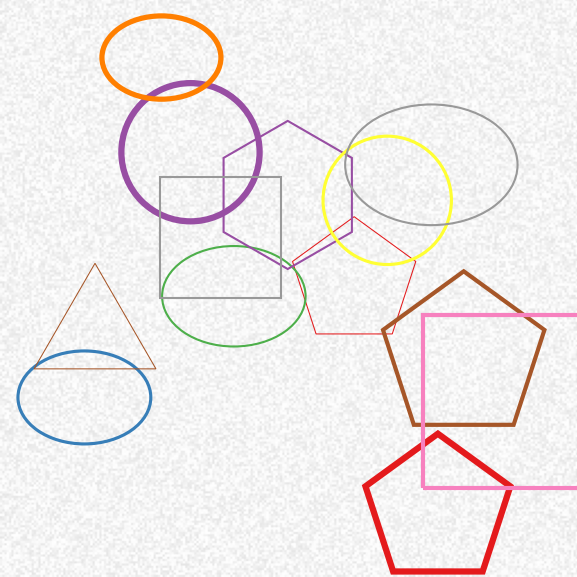[{"shape": "pentagon", "thickness": 0.5, "radius": 0.56, "center": [0.613, 0.512]}, {"shape": "pentagon", "thickness": 3, "radius": 0.66, "center": [0.758, 0.116]}, {"shape": "oval", "thickness": 1.5, "radius": 0.58, "center": [0.146, 0.311]}, {"shape": "oval", "thickness": 1, "radius": 0.62, "center": [0.405, 0.486]}, {"shape": "hexagon", "thickness": 1, "radius": 0.64, "center": [0.498, 0.662]}, {"shape": "circle", "thickness": 3, "radius": 0.6, "center": [0.33, 0.736]}, {"shape": "oval", "thickness": 2.5, "radius": 0.52, "center": [0.28, 0.899]}, {"shape": "circle", "thickness": 1.5, "radius": 0.56, "center": [0.671, 0.652]}, {"shape": "triangle", "thickness": 0.5, "radius": 0.61, "center": [0.165, 0.421]}, {"shape": "pentagon", "thickness": 2, "radius": 0.73, "center": [0.803, 0.382]}, {"shape": "square", "thickness": 2, "radius": 0.75, "center": [0.883, 0.305]}, {"shape": "square", "thickness": 1, "radius": 0.52, "center": [0.381, 0.588]}, {"shape": "oval", "thickness": 1, "radius": 0.75, "center": [0.747, 0.714]}]